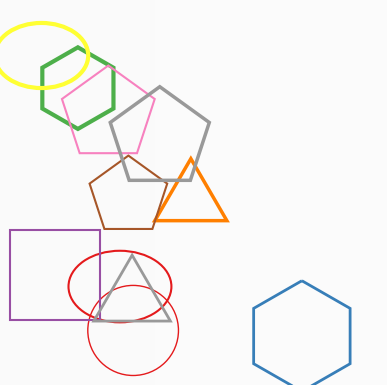[{"shape": "oval", "thickness": 1.5, "radius": 0.66, "center": [0.31, 0.256]}, {"shape": "circle", "thickness": 1, "radius": 0.58, "center": [0.344, 0.142]}, {"shape": "hexagon", "thickness": 2, "radius": 0.72, "center": [0.779, 0.127]}, {"shape": "hexagon", "thickness": 3, "radius": 0.53, "center": [0.201, 0.771]}, {"shape": "square", "thickness": 1.5, "radius": 0.58, "center": [0.142, 0.286]}, {"shape": "triangle", "thickness": 2.5, "radius": 0.54, "center": [0.493, 0.481]}, {"shape": "oval", "thickness": 3, "radius": 0.6, "center": [0.107, 0.856]}, {"shape": "pentagon", "thickness": 1.5, "radius": 0.53, "center": [0.331, 0.491]}, {"shape": "pentagon", "thickness": 1.5, "radius": 0.63, "center": [0.28, 0.704]}, {"shape": "triangle", "thickness": 2, "radius": 0.57, "center": [0.341, 0.223]}, {"shape": "pentagon", "thickness": 2.5, "radius": 0.67, "center": [0.412, 0.64]}]